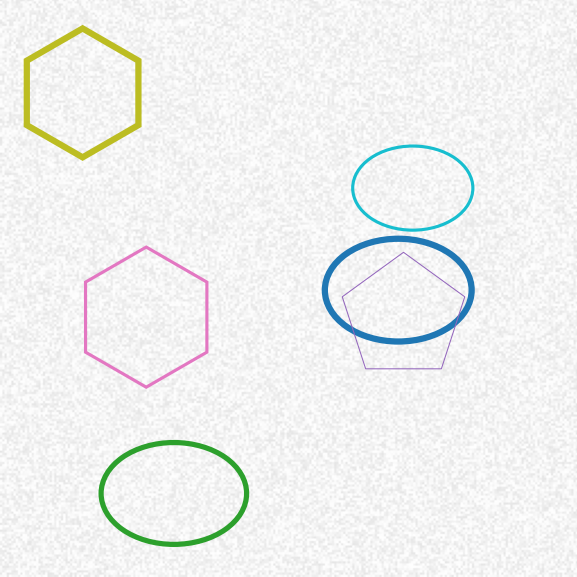[{"shape": "oval", "thickness": 3, "radius": 0.64, "center": [0.69, 0.497]}, {"shape": "oval", "thickness": 2.5, "radius": 0.63, "center": [0.301, 0.145]}, {"shape": "pentagon", "thickness": 0.5, "radius": 0.56, "center": [0.699, 0.451]}, {"shape": "hexagon", "thickness": 1.5, "radius": 0.61, "center": [0.253, 0.45]}, {"shape": "hexagon", "thickness": 3, "radius": 0.56, "center": [0.143, 0.838]}, {"shape": "oval", "thickness": 1.5, "radius": 0.52, "center": [0.715, 0.673]}]